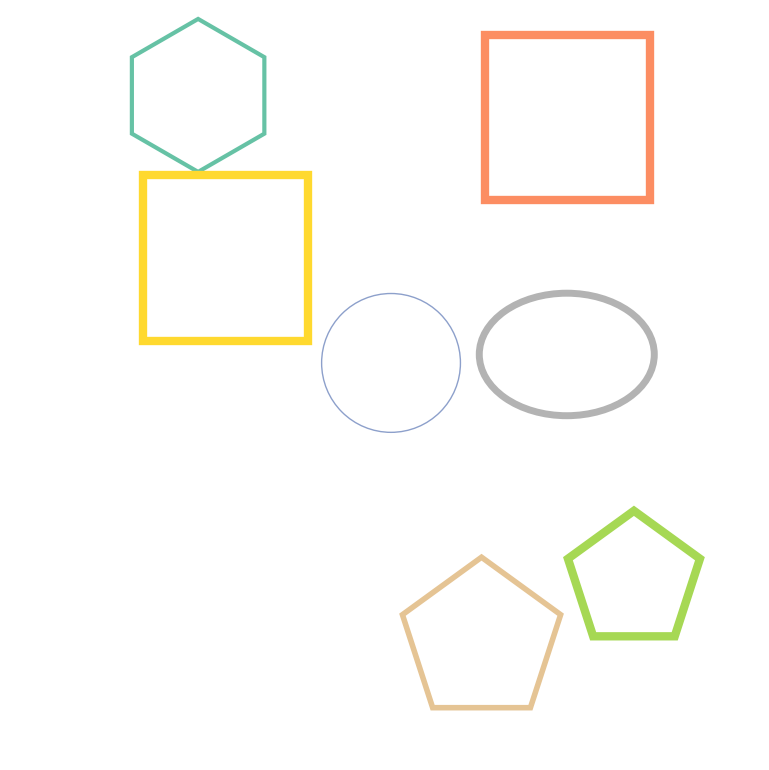[{"shape": "hexagon", "thickness": 1.5, "radius": 0.5, "center": [0.257, 0.876]}, {"shape": "square", "thickness": 3, "radius": 0.53, "center": [0.737, 0.847]}, {"shape": "circle", "thickness": 0.5, "radius": 0.45, "center": [0.508, 0.529]}, {"shape": "pentagon", "thickness": 3, "radius": 0.45, "center": [0.823, 0.247]}, {"shape": "square", "thickness": 3, "radius": 0.54, "center": [0.293, 0.665]}, {"shape": "pentagon", "thickness": 2, "radius": 0.54, "center": [0.625, 0.168]}, {"shape": "oval", "thickness": 2.5, "radius": 0.57, "center": [0.736, 0.54]}]